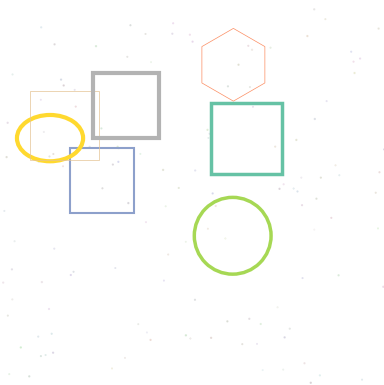[{"shape": "square", "thickness": 2.5, "radius": 0.46, "center": [0.64, 0.64]}, {"shape": "hexagon", "thickness": 0.5, "radius": 0.47, "center": [0.606, 0.832]}, {"shape": "square", "thickness": 1.5, "radius": 0.42, "center": [0.264, 0.531]}, {"shape": "circle", "thickness": 2.5, "radius": 0.5, "center": [0.604, 0.388]}, {"shape": "oval", "thickness": 3, "radius": 0.43, "center": [0.13, 0.641]}, {"shape": "square", "thickness": 0.5, "radius": 0.45, "center": [0.167, 0.673]}, {"shape": "square", "thickness": 3, "radius": 0.43, "center": [0.328, 0.726]}]